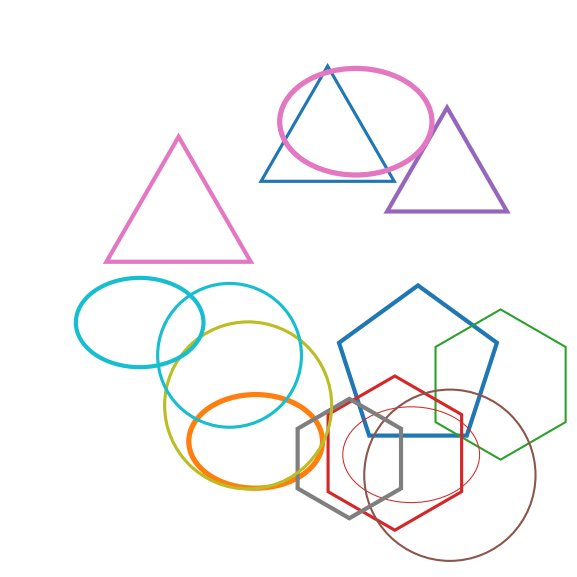[{"shape": "triangle", "thickness": 1.5, "radius": 0.67, "center": [0.567, 0.752]}, {"shape": "pentagon", "thickness": 2, "radius": 0.72, "center": [0.724, 0.361]}, {"shape": "oval", "thickness": 2.5, "radius": 0.58, "center": [0.443, 0.235]}, {"shape": "hexagon", "thickness": 1, "radius": 0.65, "center": [0.867, 0.333]}, {"shape": "hexagon", "thickness": 1.5, "radius": 0.67, "center": [0.684, 0.215]}, {"shape": "oval", "thickness": 0.5, "radius": 0.59, "center": [0.712, 0.212]}, {"shape": "triangle", "thickness": 2, "radius": 0.6, "center": [0.774, 0.693]}, {"shape": "circle", "thickness": 1, "radius": 0.74, "center": [0.779, 0.176]}, {"shape": "oval", "thickness": 2.5, "radius": 0.66, "center": [0.616, 0.788]}, {"shape": "triangle", "thickness": 2, "radius": 0.72, "center": [0.309, 0.618]}, {"shape": "hexagon", "thickness": 2, "radius": 0.52, "center": [0.605, 0.205]}, {"shape": "circle", "thickness": 1.5, "radius": 0.72, "center": [0.43, 0.297]}, {"shape": "circle", "thickness": 1.5, "radius": 0.62, "center": [0.397, 0.384]}, {"shape": "oval", "thickness": 2, "radius": 0.55, "center": [0.242, 0.441]}]